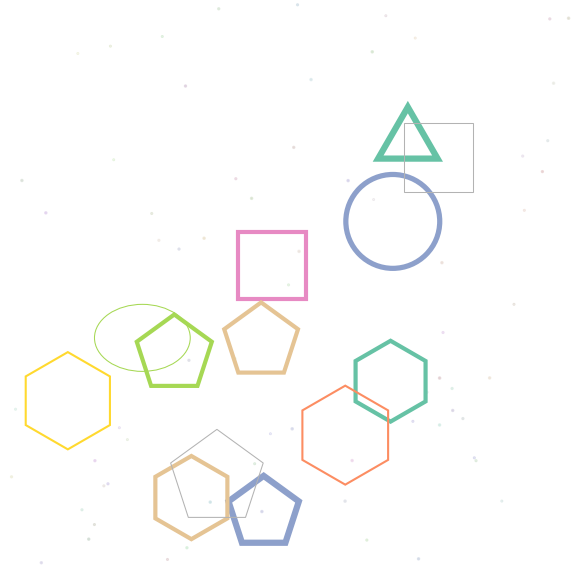[{"shape": "triangle", "thickness": 3, "radius": 0.3, "center": [0.706, 0.754]}, {"shape": "hexagon", "thickness": 2, "radius": 0.35, "center": [0.676, 0.339]}, {"shape": "hexagon", "thickness": 1, "radius": 0.43, "center": [0.598, 0.246]}, {"shape": "pentagon", "thickness": 3, "radius": 0.32, "center": [0.457, 0.111]}, {"shape": "circle", "thickness": 2.5, "radius": 0.41, "center": [0.68, 0.616]}, {"shape": "square", "thickness": 2, "radius": 0.29, "center": [0.471, 0.54]}, {"shape": "oval", "thickness": 0.5, "radius": 0.41, "center": [0.247, 0.414]}, {"shape": "pentagon", "thickness": 2, "radius": 0.34, "center": [0.302, 0.386]}, {"shape": "hexagon", "thickness": 1, "radius": 0.42, "center": [0.117, 0.305]}, {"shape": "hexagon", "thickness": 2, "radius": 0.36, "center": [0.331, 0.138]}, {"shape": "pentagon", "thickness": 2, "radius": 0.34, "center": [0.452, 0.408]}, {"shape": "pentagon", "thickness": 0.5, "radius": 0.42, "center": [0.376, 0.171]}, {"shape": "square", "thickness": 0.5, "radius": 0.3, "center": [0.76, 0.726]}]